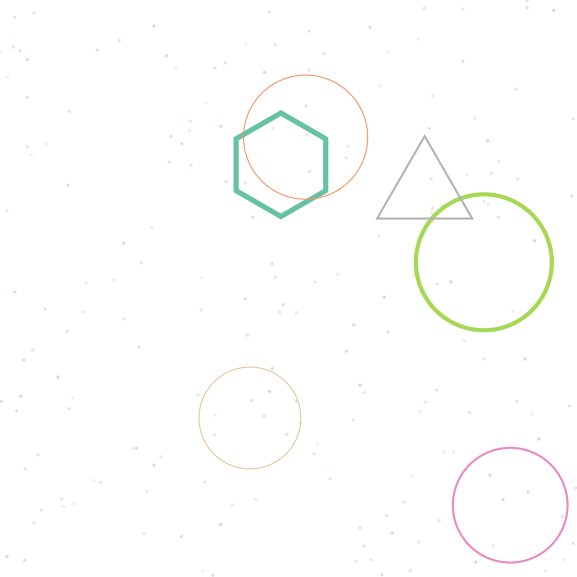[{"shape": "hexagon", "thickness": 2.5, "radius": 0.45, "center": [0.486, 0.714]}, {"shape": "circle", "thickness": 0.5, "radius": 0.54, "center": [0.529, 0.762]}, {"shape": "circle", "thickness": 1, "radius": 0.5, "center": [0.883, 0.124]}, {"shape": "circle", "thickness": 2, "radius": 0.59, "center": [0.838, 0.545]}, {"shape": "circle", "thickness": 0.5, "radius": 0.44, "center": [0.433, 0.275]}, {"shape": "triangle", "thickness": 1, "radius": 0.48, "center": [0.735, 0.668]}]